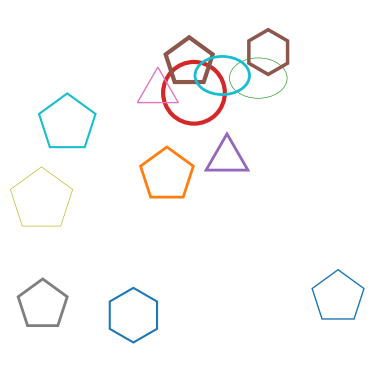[{"shape": "hexagon", "thickness": 1.5, "radius": 0.35, "center": [0.346, 0.181]}, {"shape": "pentagon", "thickness": 1, "radius": 0.35, "center": [0.878, 0.229]}, {"shape": "pentagon", "thickness": 2, "radius": 0.36, "center": [0.434, 0.546]}, {"shape": "oval", "thickness": 0.5, "radius": 0.37, "center": [0.671, 0.797]}, {"shape": "circle", "thickness": 3, "radius": 0.4, "center": [0.504, 0.759]}, {"shape": "triangle", "thickness": 2, "radius": 0.31, "center": [0.59, 0.59]}, {"shape": "hexagon", "thickness": 2.5, "radius": 0.29, "center": [0.697, 0.865]}, {"shape": "pentagon", "thickness": 3, "radius": 0.32, "center": [0.491, 0.839]}, {"shape": "triangle", "thickness": 1, "radius": 0.31, "center": [0.41, 0.764]}, {"shape": "pentagon", "thickness": 2, "radius": 0.34, "center": [0.111, 0.208]}, {"shape": "pentagon", "thickness": 0.5, "radius": 0.43, "center": [0.108, 0.482]}, {"shape": "pentagon", "thickness": 1.5, "radius": 0.39, "center": [0.175, 0.68]}, {"shape": "oval", "thickness": 2, "radius": 0.35, "center": [0.577, 0.804]}]